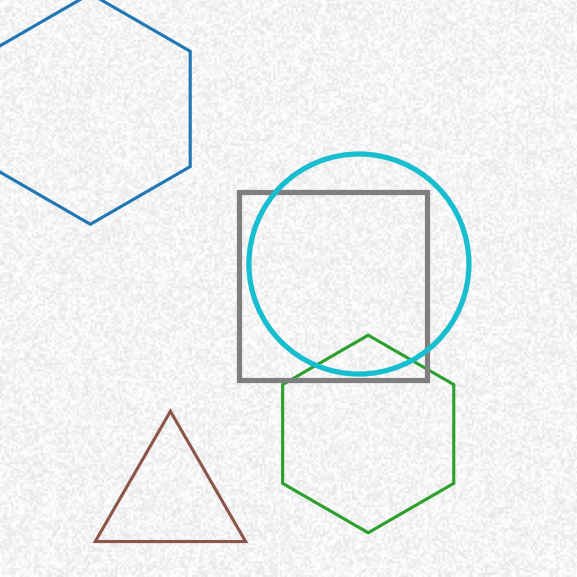[{"shape": "hexagon", "thickness": 1.5, "radius": 1.0, "center": [0.156, 0.81]}, {"shape": "hexagon", "thickness": 1.5, "radius": 0.86, "center": [0.638, 0.248]}, {"shape": "triangle", "thickness": 1.5, "radius": 0.75, "center": [0.295, 0.137]}, {"shape": "square", "thickness": 2.5, "radius": 0.81, "center": [0.576, 0.504]}, {"shape": "circle", "thickness": 2.5, "radius": 0.95, "center": [0.622, 0.542]}]